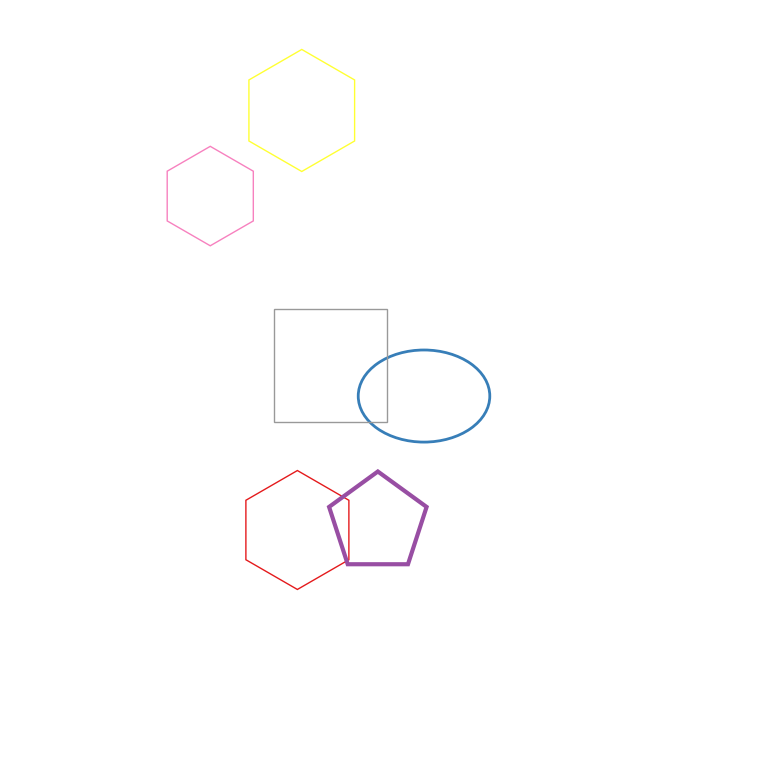[{"shape": "hexagon", "thickness": 0.5, "radius": 0.39, "center": [0.386, 0.312]}, {"shape": "oval", "thickness": 1, "radius": 0.43, "center": [0.551, 0.486]}, {"shape": "pentagon", "thickness": 1.5, "radius": 0.33, "center": [0.491, 0.321]}, {"shape": "hexagon", "thickness": 0.5, "radius": 0.4, "center": [0.392, 0.857]}, {"shape": "hexagon", "thickness": 0.5, "radius": 0.32, "center": [0.273, 0.745]}, {"shape": "square", "thickness": 0.5, "radius": 0.37, "center": [0.429, 0.526]}]